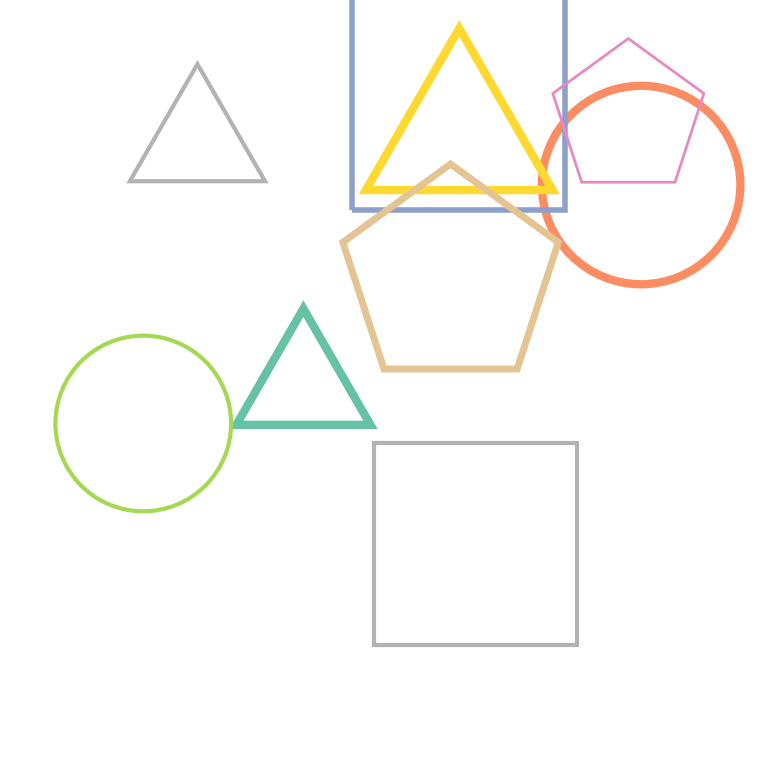[{"shape": "triangle", "thickness": 3, "radius": 0.5, "center": [0.394, 0.499]}, {"shape": "circle", "thickness": 3, "radius": 0.64, "center": [0.833, 0.76]}, {"shape": "square", "thickness": 2, "radius": 0.69, "center": [0.596, 0.866]}, {"shape": "pentagon", "thickness": 1, "radius": 0.52, "center": [0.816, 0.847]}, {"shape": "circle", "thickness": 1.5, "radius": 0.57, "center": [0.186, 0.45]}, {"shape": "triangle", "thickness": 3, "radius": 0.7, "center": [0.596, 0.823]}, {"shape": "pentagon", "thickness": 2.5, "radius": 0.74, "center": [0.585, 0.64]}, {"shape": "triangle", "thickness": 1.5, "radius": 0.51, "center": [0.256, 0.815]}, {"shape": "square", "thickness": 1.5, "radius": 0.66, "center": [0.618, 0.294]}]